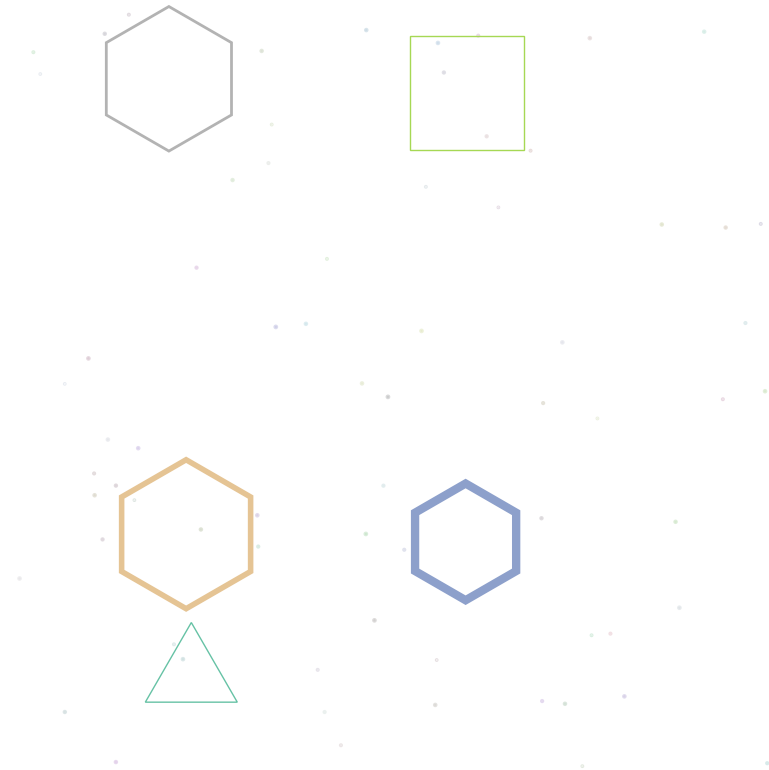[{"shape": "triangle", "thickness": 0.5, "radius": 0.34, "center": [0.248, 0.123]}, {"shape": "hexagon", "thickness": 3, "radius": 0.38, "center": [0.605, 0.296]}, {"shape": "square", "thickness": 0.5, "radius": 0.37, "center": [0.607, 0.879]}, {"shape": "hexagon", "thickness": 2, "radius": 0.48, "center": [0.242, 0.306]}, {"shape": "hexagon", "thickness": 1, "radius": 0.47, "center": [0.219, 0.898]}]